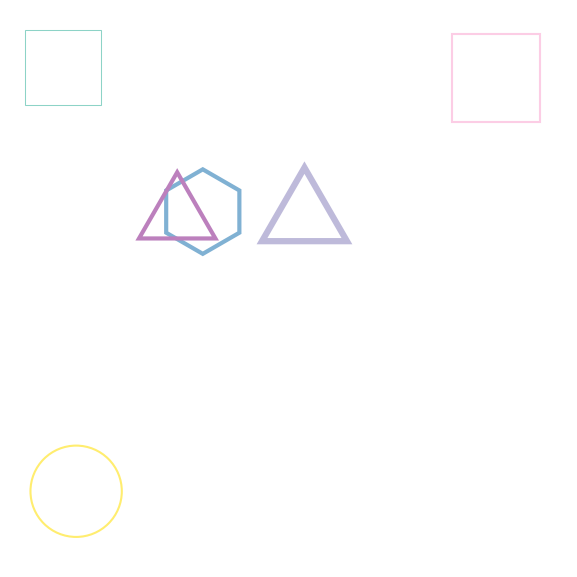[{"shape": "square", "thickness": 0.5, "radius": 0.33, "center": [0.109, 0.882]}, {"shape": "triangle", "thickness": 3, "radius": 0.42, "center": [0.527, 0.624]}, {"shape": "hexagon", "thickness": 2, "radius": 0.37, "center": [0.351, 0.633]}, {"shape": "square", "thickness": 1, "radius": 0.38, "center": [0.859, 0.864]}, {"shape": "triangle", "thickness": 2, "radius": 0.38, "center": [0.307, 0.624]}, {"shape": "circle", "thickness": 1, "radius": 0.4, "center": [0.132, 0.148]}]